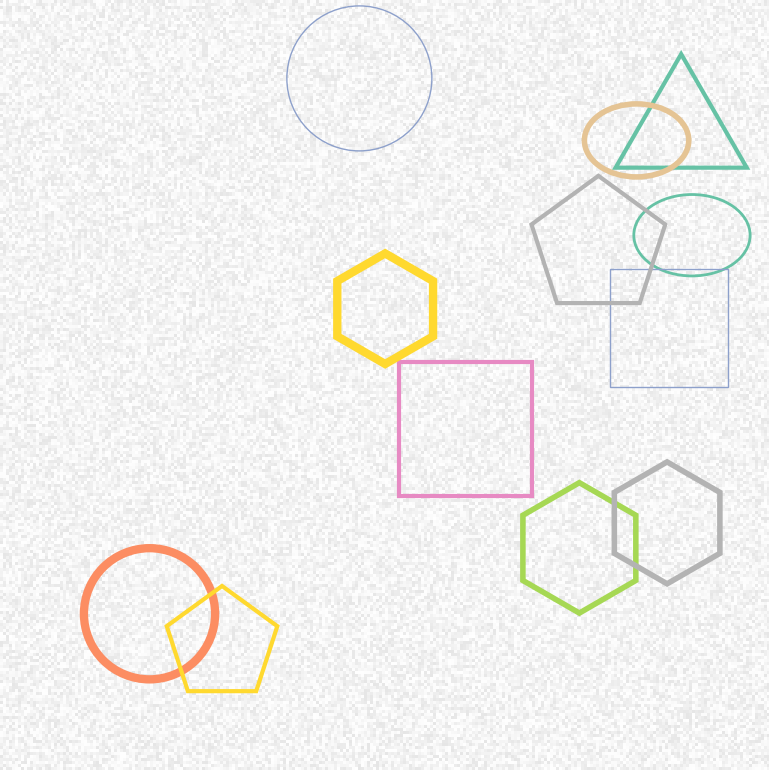[{"shape": "triangle", "thickness": 1.5, "radius": 0.49, "center": [0.885, 0.831]}, {"shape": "oval", "thickness": 1, "radius": 0.38, "center": [0.899, 0.695]}, {"shape": "circle", "thickness": 3, "radius": 0.43, "center": [0.194, 0.203]}, {"shape": "circle", "thickness": 0.5, "radius": 0.47, "center": [0.467, 0.898]}, {"shape": "square", "thickness": 0.5, "radius": 0.38, "center": [0.869, 0.574]}, {"shape": "square", "thickness": 1.5, "radius": 0.43, "center": [0.604, 0.443]}, {"shape": "hexagon", "thickness": 2, "radius": 0.42, "center": [0.752, 0.288]}, {"shape": "hexagon", "thickness": 3, "radius": 0.36, "center": [0.5, 0.599]}, {"shape": "pentagon", "thickness": 1.5, "radius": 0.38, "center": [0.288, 0.163]}, {"shape": "oval", "thickness": 2, "radius": 0.34, "center": [0.827, 0.818]}, {"shape": "pentagon", "thickness": 1.5, "radius": 0.46, "center": [0.777, 0.68]}, {"shape": "hexagon", "thickness": 2, "radius": 0.4, "center": [0.866, 0.321]}]